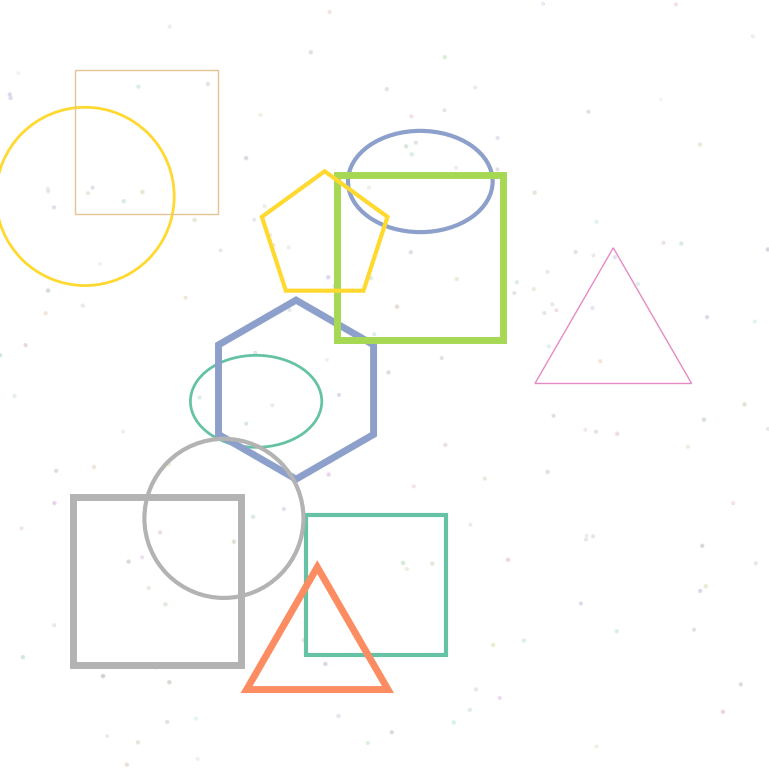[{"shape": "oval", "thickness": 1, "radius": 0.43, "center": [0.333, 0.479]}, {"shape": "square", "thickness": 1.5, "radius": 0.45, "center": [0.489, 0.24]}, {"shape": "triangle", "thickness": 2.5, "radius": 0.53, "center": [0.412, 0.157]}, {"shape": "hexagon", "thickness": 2.5, "radius": 0.58, "center": [0.384, 0.494]}, {"shape": "oval", "thickness": 1.5, "radius": 0.47, "center": [0.546, 0.764]}, {"shape": "triangle", "thickness": 0.5, "radius": 0.59, "center": [0.796, 0.561]}, {"shape": "square", "thickness": 2.5, "radius": 0.54, "center": [0.546, 0.666]}, {"shape": "pentagon", "thickness": 1.5, "radius": 0.43, "center": [0.422, 0.692]}, {"shape": "circle", "thickness": 1, "radius": 0.58, "center": [0.11, 0.745]}, {"shape": "square", "thickness": 0.5, "radius": 0.47, "center": [0.19, 0.816]}, {"shape": "circle", "thickness": 1.5, "radius": 0.52, "center": [0.291, 0.327]}, {"shape": "square", "thickness": 2.5, "radius": 0.55, "center": [0.204, 0.246]}]